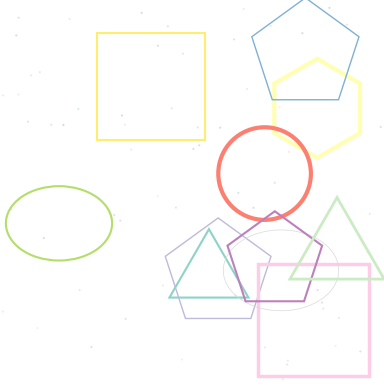[{"shape": "triangle", "thickness": 1.5, "radius": 0.59, "center": [0.543, 0.286]}, {"shape": "hexagon", "thickness": 3, "radius": 0.64, "center": [0.824, 0.719]}, {"shape": "pentagon", "thickness": 1, "radius": 0.72, "center": [0.567, 0.29]}, {"shape": "circle", "thickness": 3, "radius": 0.6, "center": [0.687, 0.549]}, {"shape": "pentagon", "thickness": 1, "radius": 0.73, "center": [0.793, 0.859]}, {"shape": "oval", "thickness": 1.5, "radius": 0.69, "center": [0.153, 0.42]}, {"shape": "square", "thickness": 2.5, "radius": 0.72, "center": [0.814, 0.169]}, {"shape": "oval", "thickness": 0.5, "radius": 0.75, "center": [0.73, 0.298]}, {"shape": "pentagon", "thickness": 1.5, "radius": 0.65, "center": [0.714, 0.322]}, {"shape": "triangle", "thickness": 2, "radius": 0.71, "center": [0.875, 0.346]}, {"shape": "square", "thickness": 1.5, "radius": 0.7, "center": [0.392, 0.775]}]